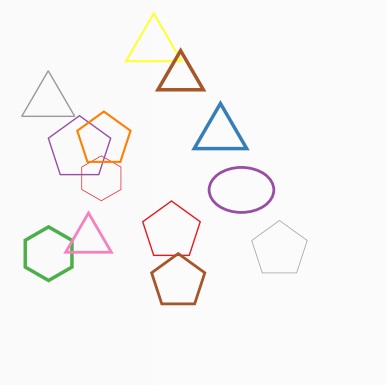[{"shape": "hexagon", "thickness": 0.5, "radius": 0.29, "center": [0.262, 0.537]}, {"shape": "pentagon", "thickness": 1, "radius": 0.39, "center": [0.443, 0.4]}, {"shape": "triangle", "thickness": 2.5, "radius": 0.39, "center": [0.569, 0.653]}, {"shape": "hexagon", "thickness": 2.5, "radius": 0.35, "center": [0.125, 0.341]}, {"shape": "oval", "thickness": 2, "radius": 0.42, "center": [0.623, 0.507]}, {"shape": "pentagon", "thickness": 1, "radius": 0.42, "center": [0.205, 0.615]}, {"shape": "pentagon", "thickness": 1.5, "radius": 0.36, "center": [0.268, 0.638]}, {"shape": "triangle", "thickness": 1.5, "radius": 0.41, "center": [0.397, 0.882]}, {"shape": "triangle", "thickness": 2.5, "radius": 0.34, "center": [0.466, 0.801]}, {"shape": "pentagon", "thickness": 2, "radius": 0.36, "center": [0.46, 0.269]}, {"shape": "triangle", "thickness": 2, "radius": 0.34, "center": [0.228, 0.379]}, {"shape": "triangle", "thickness": 1, "radius": 0.39, "center": [0.125, 0.737]}, {"shape": "pentagon", "thickness": 0.5, "radius": 0.38, "center": [0.721, 0.352]}]